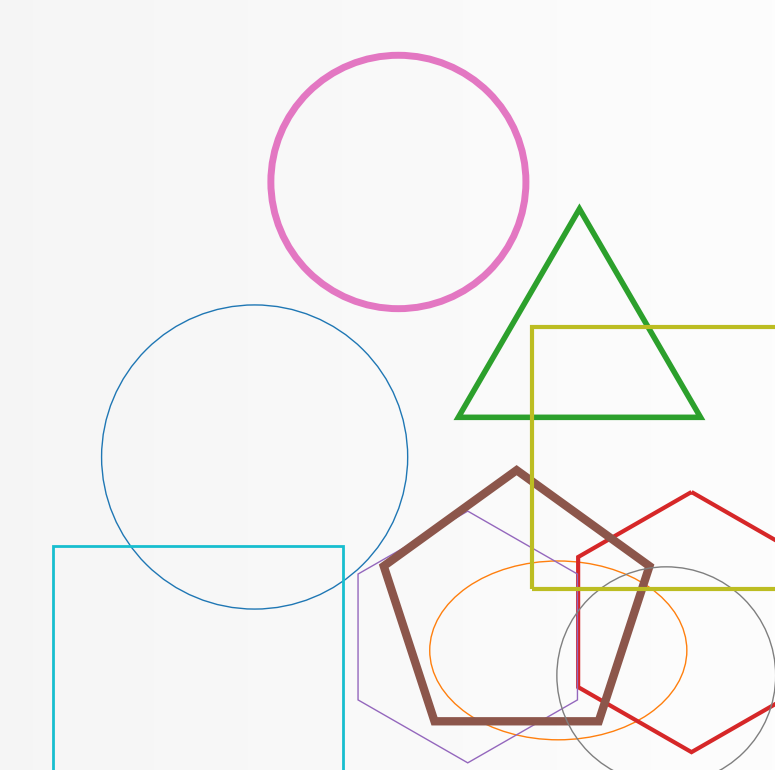[{"shape": "circle", "thickness": 0.5, "radius": 0.99, "center": [0.329, 0.406]}, {"shape": "oval", "thickness": 0.5, "radius": 0.83, "center": [0.72, 0.155]}, {"shape": "triangle", "thickness": 2, "radius": 0.9, "center": [0.748, 0.548]}, {"shape": "hexagon", "thickness": 1.5, "radius": 0.84, "center": [0.892, 0.192]}, {"shape": "hexagon", "thickness": 0.5, "radius": 0.82, "center": [0.604, 0.173]}, {"shape": "pentagon", "thickness": 3, "radius": 0.9, "center": [0.667, 0.209]}, {"shape": "circle", "thickness": 2.5, "radius": 0.82, "center": [0.514, 0.764]}, {"shape": "circle", "thickness": 0.5, "radius": 0.71, "center": [0.86, 0.123]}, {"shape": "square", "thickness": 1.5, "radius": 0.85, "center": [0.856, 0.405]}, {"shape": "square", "thickness": 1, "radius": 0.94, "center": [0.255, 0.103]}]